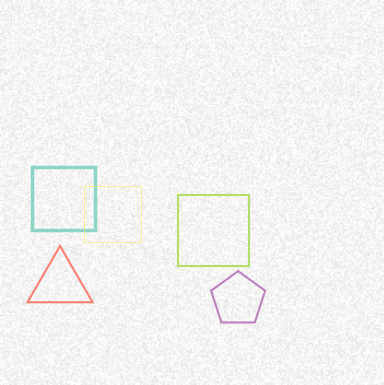[{"shape": "square", "thickness": 2.5, "radius": 0.41, "center": [0.164, 0.485]}, {"shape": "triangle", "thickness": 1.5, "radius": 0.49, "center": [0.156, 0.264]}, {"shape": "square", "thickness": 1.5, "radius": 0.46, "center": [0.555, 0.402]}, {"shape": "pentagon", "thickness": 1.5, "radius": 0.37, "center": [0.618, 0.222]}, {"shape": "square", "thickness": 0.5, "radius": 0.37, "center": [0.292, 0.443]}]